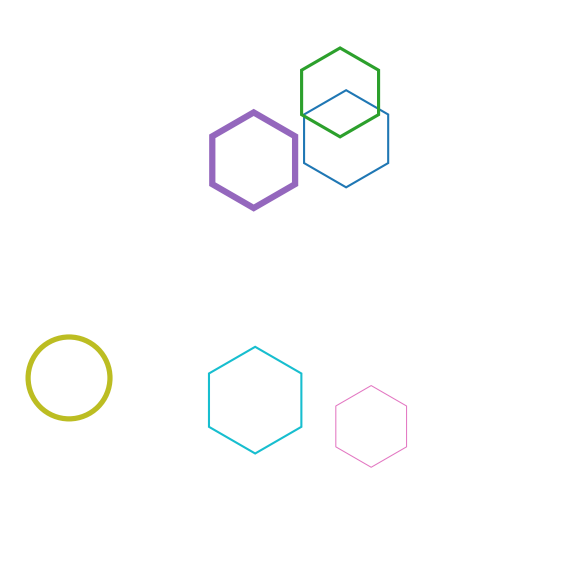[{"shape": "hexagon", "thickness": 1, "radius": 0.42, "center": [0.599, 0.759]}, {"shape": "hexagon", "thickness": 1.5, "radius": 0.38, "center": [0.589, 0.839]}, {"shape": "hexagon", "thickness": 3, "radius": 0.41, "center": [0.439, 0.722]}, {"shape": "hexagon", "thickness": 0.5, "radius": 0.35, "center": [0.643, 0.261]}, {"shape": "circle", "thickness": 2.5, "radius": 0.35, "center": [0.12, 0.345]}, {"shape": "hexagon", "thickness": 1, "radius": 0.46, "center": [0.442, 0.306]}]